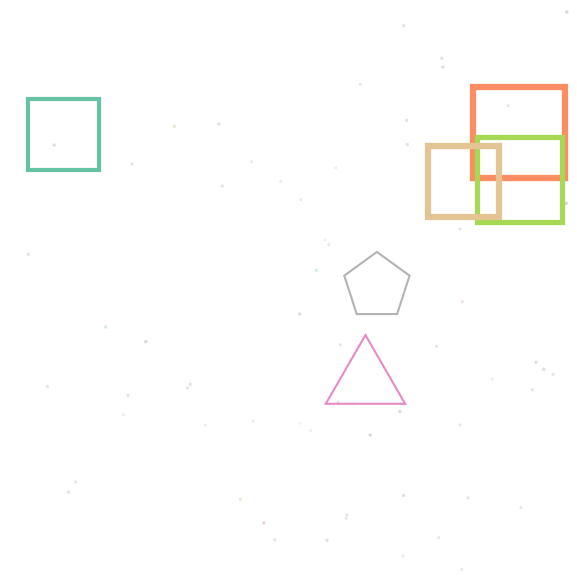[{"shape": "square", "thickness": 2, "radius": 0.31, "center": [0.11, 0.766]}, {"shape": "square", "thickness": 3, "radius": 0.4, "center": [0.899, 0.77]}, {"shape": "triangle", "thickness": 1, "radius": 0.4, "center": [0.633, 0.34]}, {"shape": "square", "thickness": 2.5, "radius": 0.37, "center": [0.9, 0.688]}, {"shape": "square", "thickness": 3, "radius": 0.3, "center": [0.803, 0.685]}, {"shape": "pentagon", "thickness": 1, "radius": 0.3, "center": [0.653, 0.503]}]